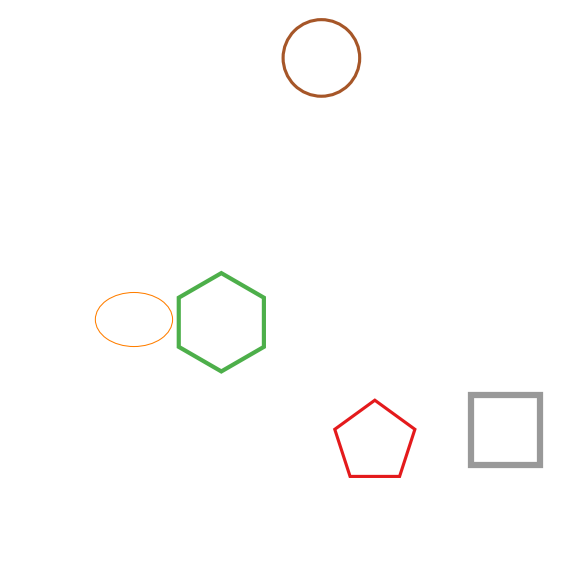[{"shape": "pentagon", "thickness": 1.5, "radius": 0.36, "center": [0.649, 0.233]}, {"shape": "hexagon", "thickness": 2, "radius": 0.43, "center": [0.383, 0.441]}, {"shape": "oval", "thickness": 0.5, "radius": 0.33, "center": [0.232, 0.446]}, {"shape": "circle", "thickness": 1.5, "radius": 0.33, "center": [0.557, 0.899]}, {"shape": "square", "thickness": 3, "radius": 0.3, "center": [0.876, 0.254]}]